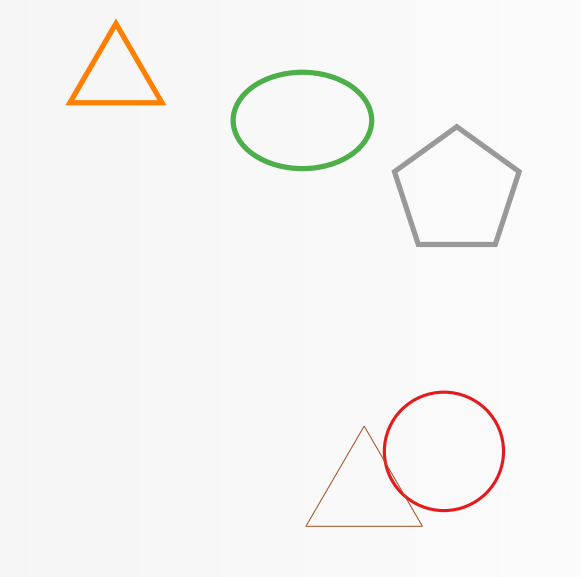[{"shape": "circle", "thickness": 1.5, "radius": 0.51, "center": [0.764, 0.218]}, {"shape": "oval", "thickness": 2.5, "radius": 0.6, "center": [0.52, 0.791]}, {"shape": "triangle", "thickness": 2.5, "radius": 0.46, "center": [0.199, 0.867]}, {"shape": "triangle", "thickness": 0.5, "radius": 0.58, "center": [0.627, 0.146]}, {"shape": "pentagon", "thickness": 2.5, "radius": 0.56, "center": [0.786, 0.667]}]